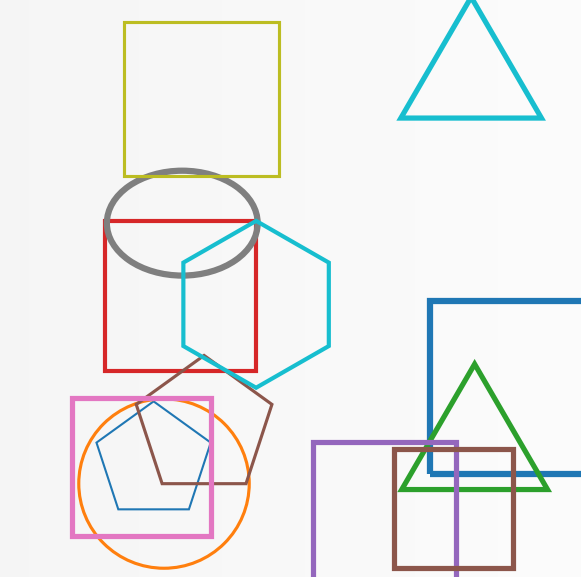[{"shape": "pentagon", "thickness": 1, "radius": 0.52, "center": [0.264, 0.201]}, {"shape": "square", "thickness": 3, "radius": 0.75, "center": [0.89, 0.329]}, {"shape": "circle", "thickness": 1.5, "radius": 0.73, "center": [0.282, 0.162]}, {"shape": "triangle", "thickness": 2.5, "radius": 0.72, "center": [0.817, 0.224]}, {"shape": "square", "thickness": 2, "radius": 0.65, "center": [0.311, 0.486]}, {"shape": "square", "thickness": 2.5, "radius": 0.61, "center": [0.661, 0.11]}, {"shape": "square", "thickness": 2.5, "radius": 0.52, "center": [0.78, 0.119]}, {"shape": "pentagon", "thickness": 1.5, "radius": 0.61, "center": [0.351, 0.261]}, {"shape": "square", "thickness": 2.5, "radius": 0.6, "center": [0.243, 0.191]}, {"shape": "oval", "thickness": 3, "radius": 0.65, "center": [0.314, 0.613]}, {"shape": "square", "thickness": 1.5, "radius": 0.67, "center": [0.346, 0.827]}, {"shape": "triangle", "thickness": 2.5, "radius": 0.7, "center": [0.811, 0.865]}, {"shape": "hexagon", "thickness": 2, "radius": 0.72, "center": [0.441, 0.472]}]